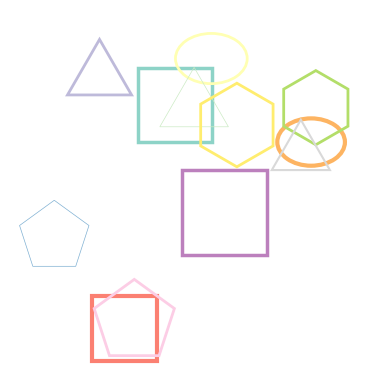[{"shape": "square", "thickness": 2.5, "radius": 0.48, "center": [0.455, 0.728]}, {"shape": "oval", "thickness": 2, "radius": 0.47, "center": [0.549, 0.848]}, {"shape": "triangle", "thickness": 2, "radius": 0.48, "center": [0.259, 0.801]}, {"shape": "square", "thickness": 3, "radius": 0.42, "center": [0.324, 0.146]}, {"shape": "pentagon", "thickness": 0.5, "radius": 0.47, "center": [0.141, 0.385]}, {"shape": "oval", "thickness": 3, "radius": 0.44, "center": [0.808, 0.631]}, {"shape": "hexagon", "thickness": 2, "radius": 0.48, "center": [0.82, 0.72]}, {"shape": "pentagon", "thickness": 2, "radius": 0.55, "center": [0.349, 0.165]}, {"shape": "triangle", "thickness": 1.5, "radius": 0.44, "center": [0.781, 0.602]}, {"shape": "square", "thickness": 2.5, "radius": 0.56, "center": [0.583, 0.448]}, {"shape": "triangle", "thickness": 0.5, "radius": 0.51, "center": [0.504, 0.722]}, {"shape": "hexagon", "thickness": 2, "radius": 0.54, "center": [0.615, 0.675]}]